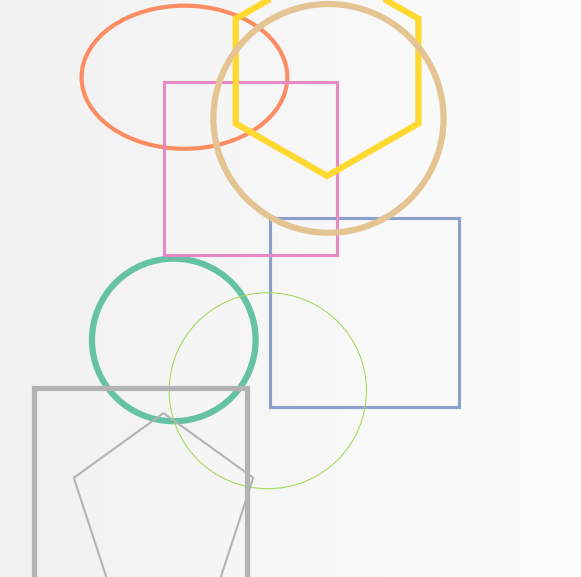[{"shape": "circle", "thickness": 3, "radius": 0.7, "center": [0.299, 0.411]}, {"shape": "oval", "thickness": 2, "radius": 0.88, "center": [0.317, 0.865]}, {"shape": "square", "thickness": 1.5, "radius": 0.82, "center": [0.627, 0.458]}, {"shape": "square", "thickness": 1.5, "radius": 0.75, "center": [0.431, 0.707]}, {"shape": "circle", "thickness": 0.5, "radius": 0.85, "center": [0.461, 0.323]}, {"shape": "hexagon", "thickness": 3, "radius": 0.91, "center": [0.563, 0.876]}, {"shape": "circle", "thickness": 3, "radius": 0.99, "center": [0.565, 0.794]}, {"shape": "square", "thickness": 2.5, "radius": 0.92, "center": [0.242, 0.145]}, {"shape": "pentagon", "thickness": 1, "radius": 0.81, "center": [0.281, 0.122]}]